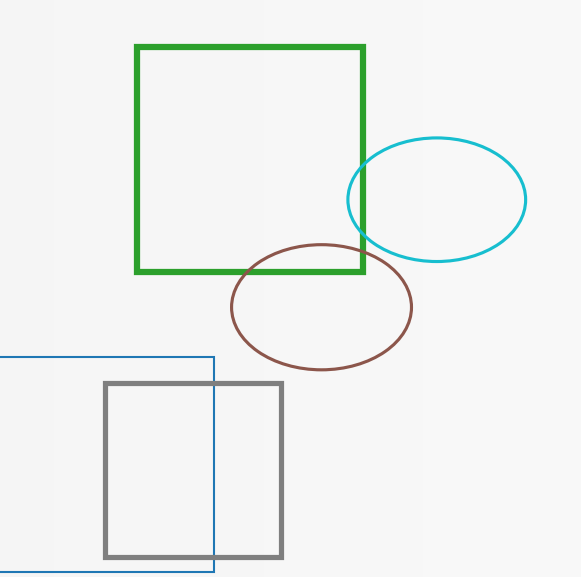[{"shape": "square", "thickness": 1, "radius": 0.93, "center": [0.182, 0.195]}, {"shape": "square", "thickness": 3, "radius": 0.97, "center": [0.43, 0.723]}, {"shape": "oval", "thickness": 1.5, "radius": 0.77, "center": [0.553, 0.467]}, {"shape": "square", "thickness": 2.5, "radius": 0.75, "center": [0.332, 0.186]}, {"shape": "oval", "thickness": 1.5, "radius": 0.76, "center": [0.751, 0.653]}]